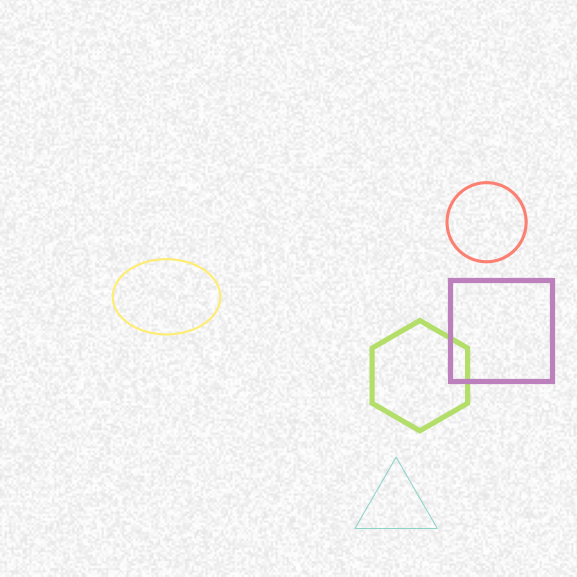[{"shape": "triangle", "thickness": 0.5, "radius": 0.41, "center": [0.686, 0.125]}, {"shape": "circle", "thickness": 1.5, "radius": 0.34, "center": [0.843, 0.614]}, {"shape": "hexagon", "thickness": 2.5, "radius": 0.48, "center": [0.727, 0.349]}, {"shape": "square", "thickness": 2.5, "radius": 0.44, "center": [0.868, 0.427]}, {"shape": "oval", "thickness": 1, "radius": 0.47, "center": [0.288, 0.485]}]